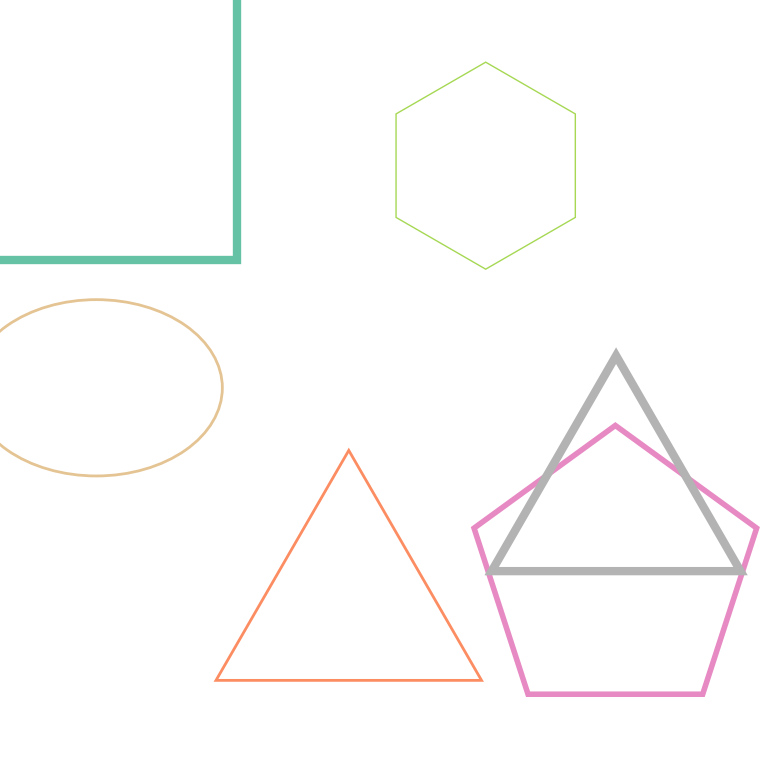[{"shape": "square", "thickness": 3, "radius": 0.99, "center": [0.111, 0.86]}, {"shape": "triangle", "thickness": 1, "radius": 1.0, "center": [0.453, 0.216]}, {"shape": "pentagon", "thickness": 2, "radius": 0.96, "center": [0.799, 0.254]}, {"shape": "hexagon", "thickness": 0.5, "radius": 0.67, "center": [0.631, 0.785]}, {"shape": "oval", "thickness": 1, "radius": 0.82, "center": [0.125, 0.496]}, {"shape": "triangle", "thickness": 3, "radius": 0.93, "center": [0.8, 0.352]}]